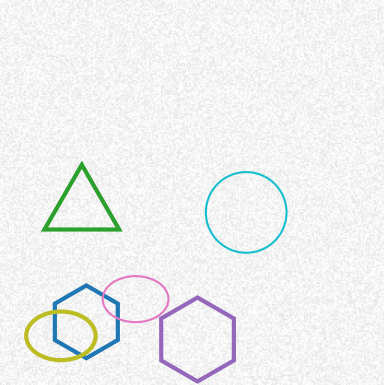[{"shape": "hexagon", "thickness": 3, "radius": 0.47, "center": [0.224, 0.164]}, {"shape": "triangle", "thickness": 3, "radius": 0.56, "center": [0.212, 0.46]}, {"shape": "hexagon", "thickness": 3, "radius": 0.54, "center": [0.513, 0.118]}, {"shape": "oval", "thickness": 1.5, "radius": 0.43, "center": [0.352, 0.223]}, {"shape": "oval", "thickness": 3, "radius": 0.45, "center": [0.158, 0.128]}, {"shape": "circle", "thickness": 1.5, "radius": 0.52, "center": [0.639, 0.448]}]